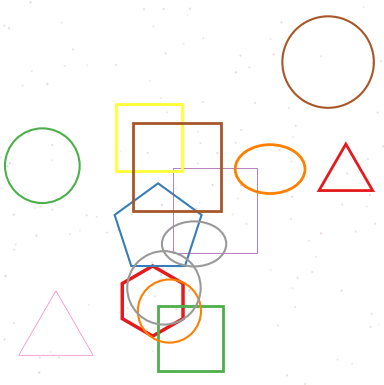[{"shape": "triangle", "thickness": 2, "radius": 0.4, "center": [0.898, 0.545]}, {"shape": "hexagon", "thickness": 2.5, "radius": 0.46, "center": [0.396, 0.218]}, {"shape": "pentagon", "thickness": 1.5, "radius": 0.59, "center": [0.411, 0.405]}, {"shape": "square", "thickness": 2, "radius": 0.42, "center": [0.494, 0.121]}, {"shape": "circle", "thickness": 1.5, "radius": 0.48, "center": [0.11, 0.57]}, {"shape": "square", "thickness": 0.5, "radius": 0.55, "center": [0.558, 0.454]}, {"shape": "circle", "thickness": 1.5, "radius": 0.41, "center": [0.44, 0.192]}, {"shape": "oval", "thickness": 2, "radius": 0.45, "center": [0.702, 0.561]}, {"shape": "square", "thickness": 2, "radius": 0.43, "center": [0.387, 0.643]}, {"shape": "circle", "thickness": 1.5, "radius": 0.59, "center": [0.852, 0.839]}, {"shape": "square", "thickness": 2, "radius": 0.57, "center": [0.459, 0.567]}, {"shape": "triangle", "thickness": 0.5, "radius": 0.56, "center": [0.145, 0.133]}, {"shape": "circle", "thickness": 1.5, "radius": 0.48, "center": [0.426, 0.252]}, {"shape": "oval", "thickness": 1.5, "radius": 0.42, "center": [0.504, 0.366]}]